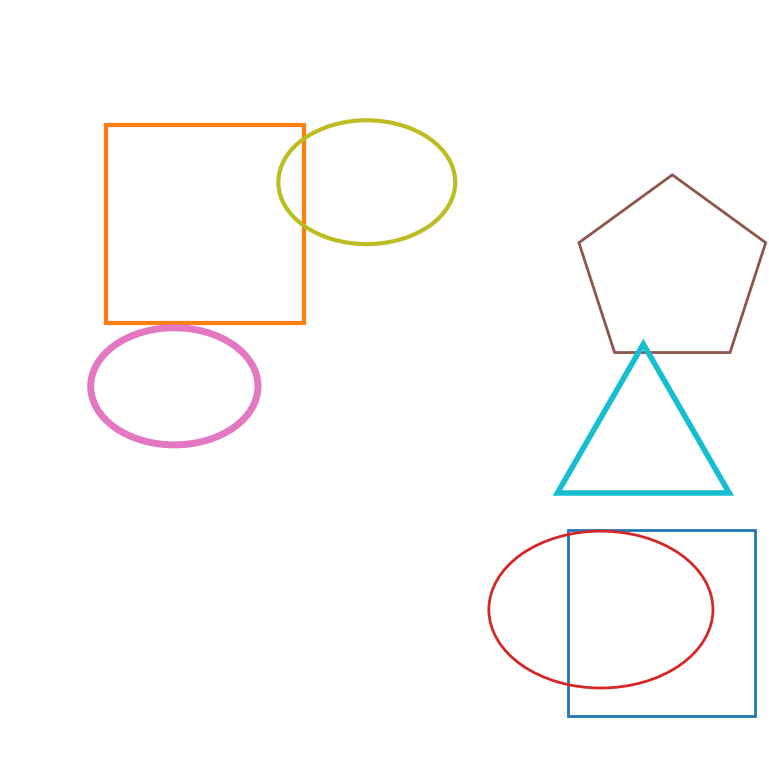[{"shape": "square", "thickness": 1, "radius": 0.61, "center": [0.859, 0.191]}, {"shape": "square", "thickness": 1.5, "radius": 0.64, "center": [0.266, 0.709]}, {"shape": "oval", "thickness": 1, "radius": 0.73, "center": [0.78, 0.208]}, {"shape": "pentagon", "thickness": 1, "radius": 0.64, "center": [0.873, 0.645]}, {"shape": "oval", "thickness": 2.5, "radius": 0.54, "center": [0.226, 0.498]}, {"shape": "oval", "thickness": 1.5, "radius": 0.57, "center": [0.476, 0.763]}, {"shape": "triangle", "thickness": 2, "radius": 0.64, "center": [0.835, 0.424]}]